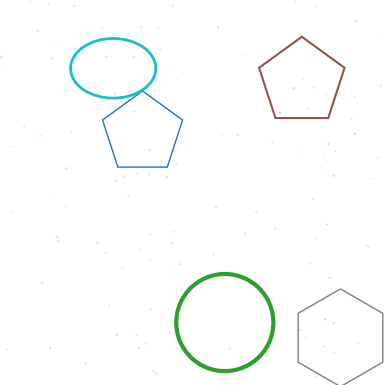[{"shape": "pentagon", "thickness": 1, "radius": 0.55, "center": [0.37, 0.654]}, {"shape": "circle", "thickness": 3, "radius": 0.63, "center": [0.584, 0.162]}, {"shape": "pentagon", "thickness": 1.5, "radius": 0.58, "center": [0.784, 0.788]}, {"shape": "hexagon", "thickness": 1, "radius": 0.63, "center": [0.884, 0.123]}, {"shape": "oval", "thickness": 2, "radius": 0.55, "center": [0.294, 0.823]}]